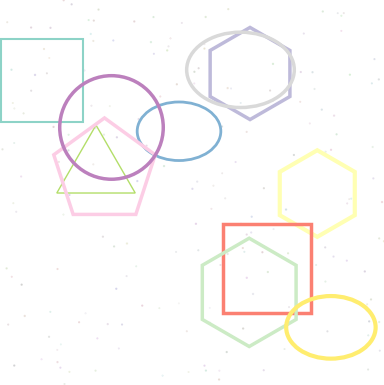[{"shape": "square", "thickness": 1.5, "radius": 0.54, "center": [0.11, 0.791]}, {"shape": "hexagon", "thickness": 3, "radius": 0.56, "center": [0.824, 0.497]}, {"shape": "hexagon", "thickness": 2.5, "radius": 0.6, "center": [0.649, 0.809]}, {"shape": "square", "thickness": 2.5, "radius": 0.58, "center": [0.693, 0.302]}, {"shape": "oval", "thickness": 2, "radius": 0.54, "center": [0.465, 0.659]}, {"shape": "triangle", "thickness": 1, "radius": 0.59, "center": [0.249, 0.557]}, {"shape": "pentagon", "thickness": 2.5, "radius": 0.69, "center": [0.271, 0.555]}, {"shape": "oval", "thickness": 2.5, "radius": 0.7, "center": [0.625, 0.819]}, {"shape": "circle", "thickness": 2.5, "radius": 0.67, "center": [0.29, 0.669]}, {"shape": "hexagon", "thickness": 2.5, "radius": 0.7, "center": [0.647, 0.241]}, {"shape": "oval", "thickness": 3, "radius": 0.58, "center": [0.86, 0.15]}]